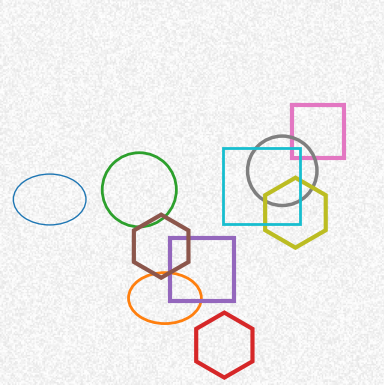[{"shape": "oval", "thickness": 1, "radius": 0.47, "center": [0.129, 0.482]}, {"shape": "oval", "thickness": 2, "radius": 0.47, "center": [0.428, 0.226]}, {"shape": "circle", "thickness": 2, "radius": 0.48, "center": [0.362, 0.507]}, {"shape": "hexagon", "thickness": 3, "radius": 0.42, "center": [0.583, 0.104]}, {"shape": "square", "thickness": 3, "radius": 0.41, "center": [0.524, 0.299]}, {"shape": "hexagon", "thickness": 3, "radius": 0.41, "center": [0.419, 0.361]}, {"shape": "square", "thickness": 3, "radius": 0.34, "center": [0.826, 0.659]}, {"shape": "circle", "thickness": 2.5, "radius": 0.45, "center": [0.733, 0.556]}, {"shape": "hexagon", "thickness": 3, "radius": 0.45, "center": [0.767, 0.448]}, {"shape": "square", "thickness": 2, "radius": 0.5, "center": [0.679, 0.517]}]